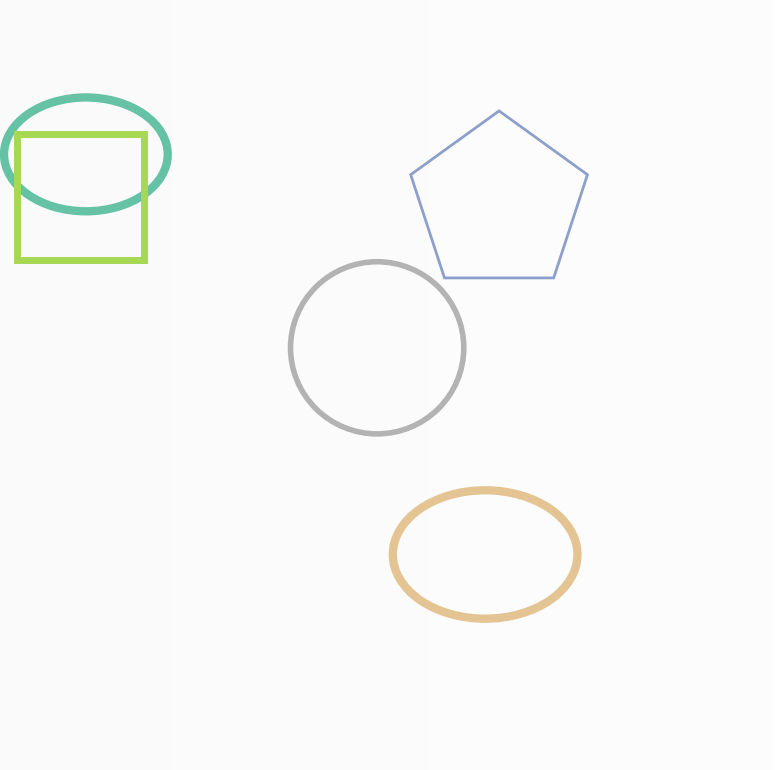[{"shape": "oval", "thickness": 3, "radius": 0.53, "center": [0.111, 0.8]}, {"shape": "pentagon", "thickness": 1, "radius": 0.6, "center": [0.644, 0.736]}, {"shape": "square", "thickness": 2.5, "radius": 0.41, "center": [0.104, 0.744]}, {"shape": "oval", "thickness": 3, "radius": 0.6, "center": [0.626, 0.28]}, {"shape": "circle", "thickness": 2, "radius": 0.56, "center": [0.487, 0.548]}]